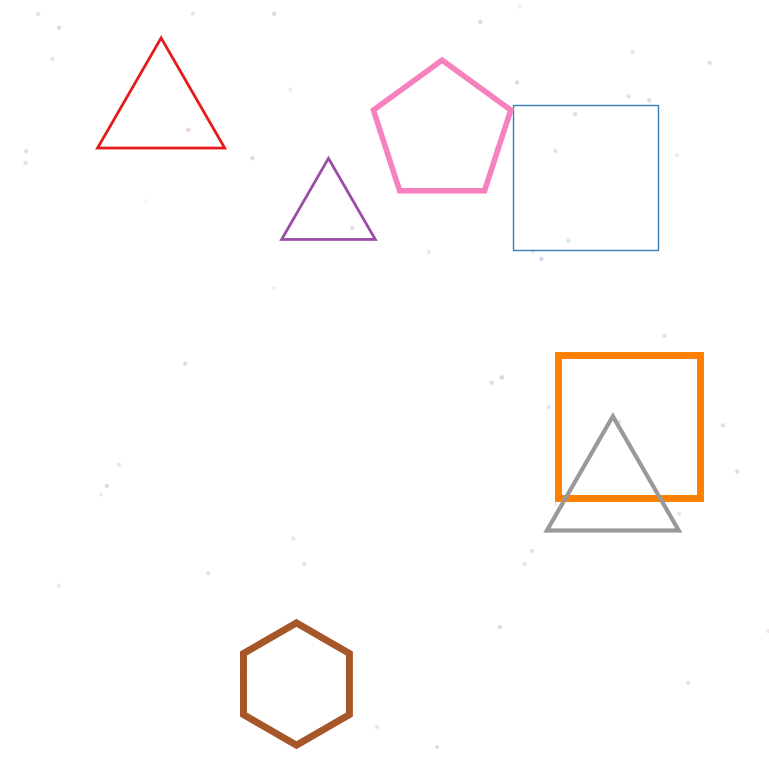[{"shape": "triangle", "thickness": 1, "radius": 0.48, "center": [0.209, 0.855]}, {"shape": "square", "thickness": 0.5, "radius": 0.47, "center": [0.76, 0.769]}, {"shape": "triangle", "thickness": 1, "radius": 0.35, "center": [0.427, 0.724]}, {"shape": "square", "thickness": 2.5, "radius": 0.46, "center": [0.817, 0.446]}, {"shape": "hexagon", "thickness": 2.5, "radius": 0.4, "center": [0.385, 0.112]}, {"shape": "pentagon", "thickness": 2, "radius": 0.47, "center": [0.574, 0.828]}, {"shape": "triangle", "thickness": 1.5, "radius": 0.49, "center": [0.796, 0.36]}]